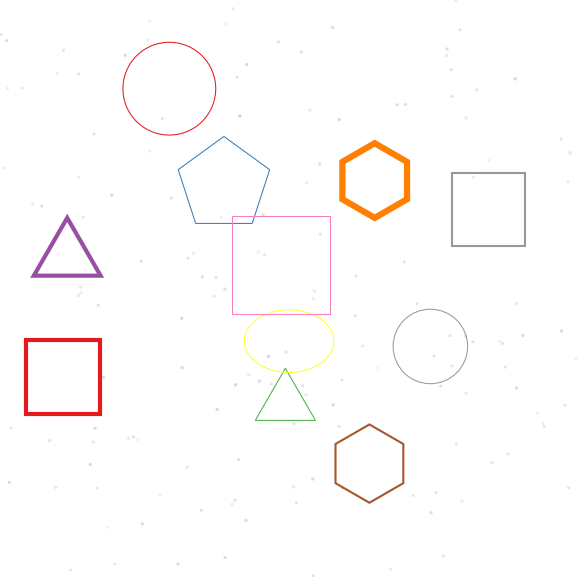[{"shape": "circle", "thickness": 0.5, "radius": 0.4, "center": [0.293, 0.846]}, {"shape": "square", "thickness": 2, "radius": 0.32, "center": [0.108, 0.346]}, {"shape": "pentagon", "thickness": 0.5, "radius": 0.42, "center": [0.388, 0.68]}, {"shape": "triangle", "thickness": 0.5, "radius": 0.3, "center": [0.494, 0.301]}, {"shape": "triangle", "thickness": 2, "radius": 0.33, "center": [0.116, 0.555]}, {"shape": "hexagon", "thickness": 3, "radius": 0.32, "center": [0.649, 0.686]}, {"shape": "oval", "thickness": 0.5, "radius": 0.39, "center": [0.501, 0.408]}, {"shape": "hexagon", "thickness": 1, "radius": 0.34, "center": [0.64, 0.196]}, {"shape": "square", "thickness": 0.5, "radius": 0.42, "center": [0.487, 0.54]}, {"shape": "circle", "thickness": 0.5, "radius": 0.32, "center": [0.745, 0.399]}, {"shape": "square", "thickness": 1, "radius": 0.32, "center": [0.846, 0.636]}]